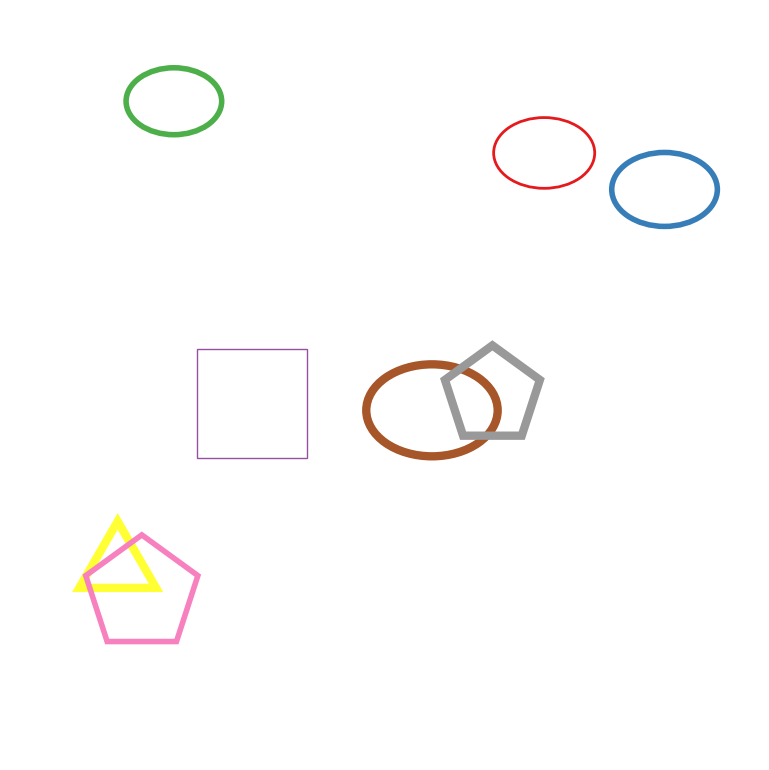[{"shape": "oval", "thickness": 1, "radius": 0.33, "center": [0.707, 0.801]}, {"shape": "oval", "thickness": 2, "radius": 0.34, "center": [0.863, 0.754]}, {"shape": "oval", "thickness": 2, "radius": 0.31, "center": [0.226, 0.869]}, {"shape": "square", "thickness": 0.5, "radius": 0.36, "center": [0.327, 0.476]}, {"shape": "triangle", "thickness": 3, "radius": 0.29, "center": [0.153, 0.265]}, {"shape": "oval", "thickness": 3, "radius": 0.43, "center": [0.561, 0.467]}, {"shape": "pentagon", "thickness": 2, "radius": 0.38, "center": [0.184, 0.229]}, {"shape": "pentagon", "thickness": 3, "radius": 0.32, "center": [0.639, 0.487]}]